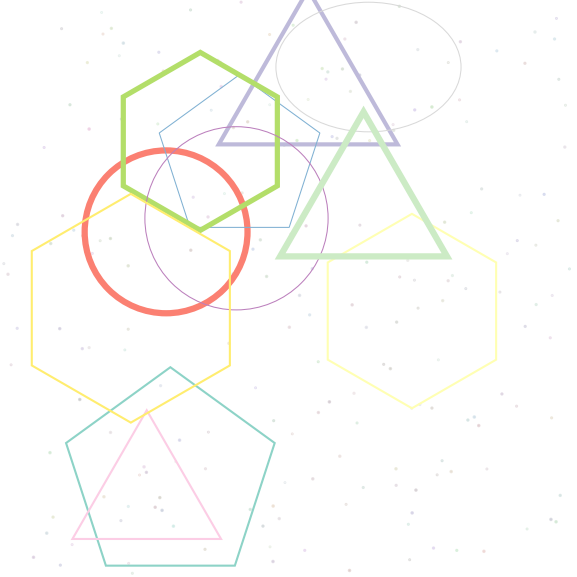[{"shape": "pentagon", "thickness": 1, "radius": 0.95, "center": [0.295, 0.173]}, {"shape": "hexagon", "thickness": 1, "radius": 0.84, "center": [0.713, 0.461]}, {"shape": "triangle", "thickness": 2, "radius": 0.89, "center": [0.534, 0.838]}, {"shape": "circle", "thickness": 3, "radius": 0.7, "center": [0.288, 0.598]}, {"shape": "pentagon", "thickness": 0.5, "radius": 0.73, "center": [0.415, 0.724]}, {"shape": "hexagon", "thickness": 2.5, "radius": 0.77, "center": [0.347, 0.754]}, {"shape": "triangle", "thickness": 1, "radius": 0.74, "center": [0.254, 0.14]}, {"shape": "oval", "thickness": 0.5, "radius": 0.8, "center": [0.638, 0.883]}, {"shape": "circle", "thickness": 0.5, "radius": 0.79, "center": [0.41, 0.621]}, {"shape": "triangle", "thickness": 3, "radius": 0.83, "center": [0.63, 0.639]}, {"shape": "hexagon", "thickness": 1, "radius": 0.99, "center": [0.227, 0.465]}]